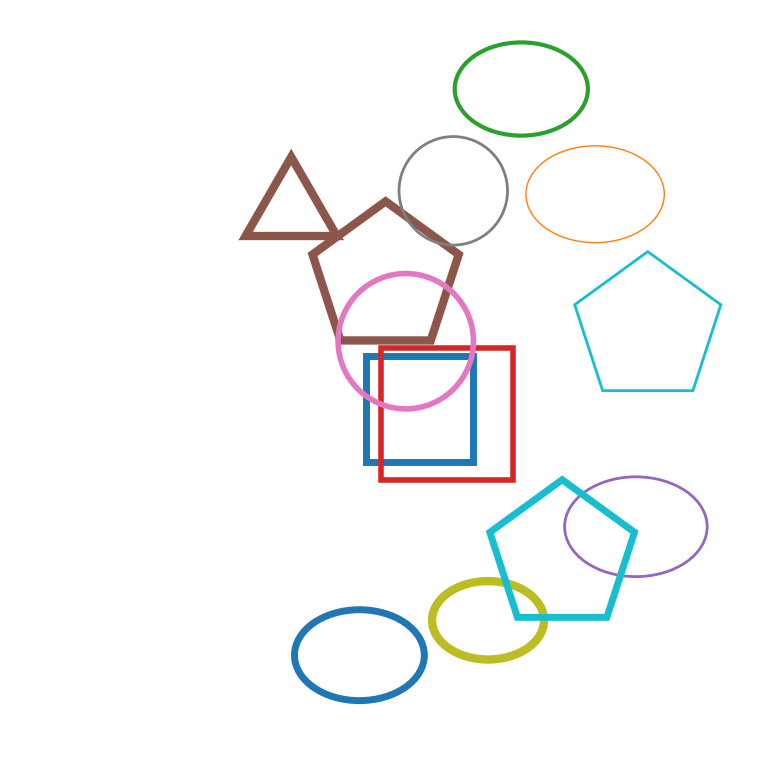[{"shape": "square", "thickness": 2.5, "radius": 0.35, "center": [0.545, 0.469]}, {"shape": "oval", "thickness": 2.5, "radius": 0.42, "center": [0.467, 0.149]}, {"shape": "oval", "thickness": 0.5, "radius": 0.45, "center": [0.773, 0.748]}, {"shape": "oval", "thickness": 1.5, "radius": 0.43, "center": [0.677, 0.884]}, {"shape": "square", "thickness": 2, "radius": 0.43, "center": [0.58, 0.462]}, {"shape": "oval", "thickness": 1, "radius": 0.46, "center": [0.826, 0.316]}, {"shape": "pentagon", "thickness": 3, "radius": 0.5, "center": [0.501, 0.639]}, {"shape": "triangle", "thickness": 3, "radius": 0.34, "center": [0.378, 0.728]}, {"shape": "circle", "thickness": 2, "radius": 0.44, "center": [0.527, 0.557]}, {"shape": "circle", "thickness": 1, "radius": 0.35, "center": [0.589, 0.752]}, {"shape": "oval", "thickness": 3, "radius": 0.36, "center": [0.634, 0.194]}, {"shape": "pentagon", "thickness": 1, "radius": 0.5, "center": [0.841, 0.573]}, {"shape": "pentagon", "thickness": 2.5, "radius": 0.49, "center": [0.73, 0.278]}]